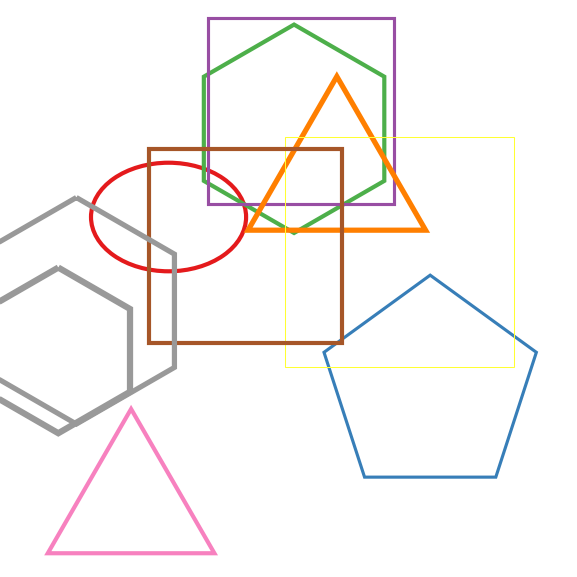[{"shape": "oval", "thickness": 2, "radius": 0.67, "center": [0.292, 0.623]}, {"shape": "pentagon", "thickness": 1.5, "radius": 0.97, "center": [0.745, 0.329]}, {"shape": "hexagon", "thickness": 2, "radius": 0.9, "center": [0.509, 0.776]}, {"shape": "square", "thickness": 1.5, "radius": 0.81, "center": [0.521, 0.806]}, {"shape": "triangle", "thickness": 2.5, "radius": 0.89, "center": [0.583, 0.689]}, {"shape": "square", "thickness": 0.5, "radius": 0.99, "center": [0.692, 0.563]}, {"shape": "square", "thickness": 2, "radius": 0.84, "center": [0.425, 0.573]}, {"shape": "triangle", "thickness": 2, "radius": 0.83, "center": [0.227, 0.124]}, {"shape": "hexagon", "thickness": 2.5, "radius": 0.98, "center": [0.132, 0.461]}, {"shape": "hexagon", "thickness": 3, "radius": 0.72, "center": [0.101, 0.392]}]